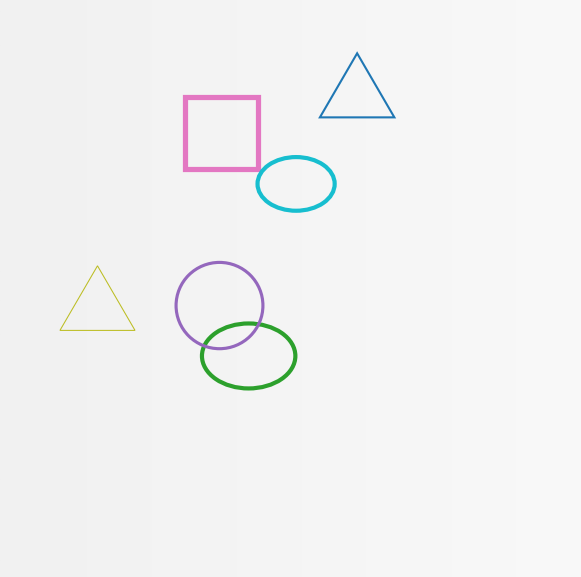[{"shape": "triangle", "thickness": 1, "radius": 0.37, "center": [0.614, 0.833]}, {"shape": "oval", "thickness": 2, "radius": 0.4, "center": [0.428, 0.383]}, {"shape": "circle", "thickness": 1.5, "radius": 0.37, "center": [0.378, 0.47]}, {"shape": "square", "thickness": 2.5, "radius": 0.31, "center": [0.381, 0.769]}, {"shape": "triangle", "thickness": 0.5, "radius": 0.37, "center": [0.168, 0.464]}, {"shape": "oval", "thickness": 2, "radius": 0.33, "center": [0.509, 0.681]}]